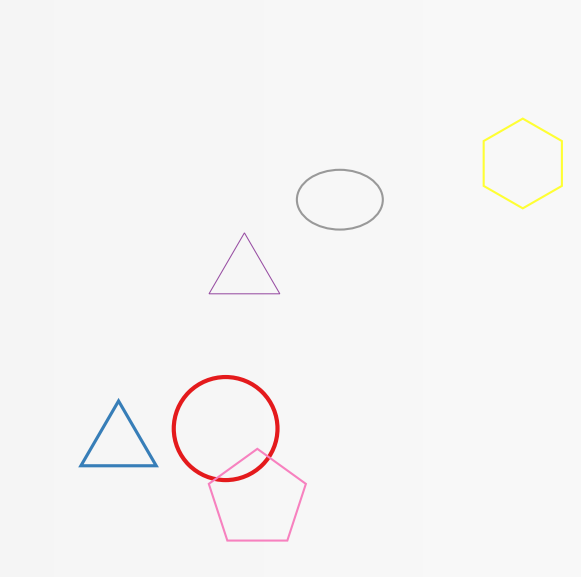[{"shape": "circle", "thickness": 2, "radius": 0.45, "center": [0.388, 0.257]}, {"shape": "triangle", "thickness": 1.5, "radius": 0.37, "center": [0.204, 0.23]}, {"shape": "triangle", "thickness": 0.5, "radius": 0.35, "center": [0.421, 0.526]}, {"shape": "hexagon", "thickness": 1, "radius": 0.39, "center": [0.899, 0.716]}, {"shape": "pentagon", "thickness": 1, "radius": 0.44, "center": [0.443, 0.134]}, {"shape": "oval", "thickness": 1, "radius": 0.37, "center": [0.585, 0.653]}]